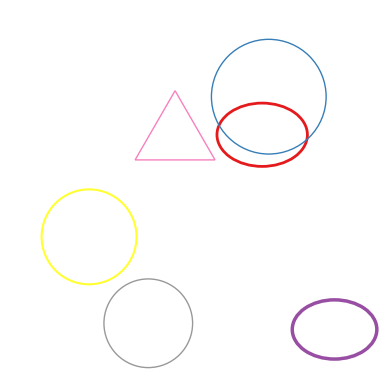[{"shape": "oval", "thickness": 2, "radius": 0.59, "center": [0.681, 0.65]}, {"shape": "circle", "thickness": 1, "radius": 0.74, "center": [0.698, 0.749]}, {"shape": "oval", "thickness": 2.5, "radius": 0.55, "center": [0.869, 0.144]}, {"shape": "circle", "thickness": 1.5, "radius": 0.62, "center": [0.231, 0.385]}, {"shape": "triangle", "thickness": 1, "radius": 0.6, "center": [0.455, 0.645]}, {"shape": "circle", "thickness": 1, "radius": 0.58, "center": [0.385, 0.16]}]